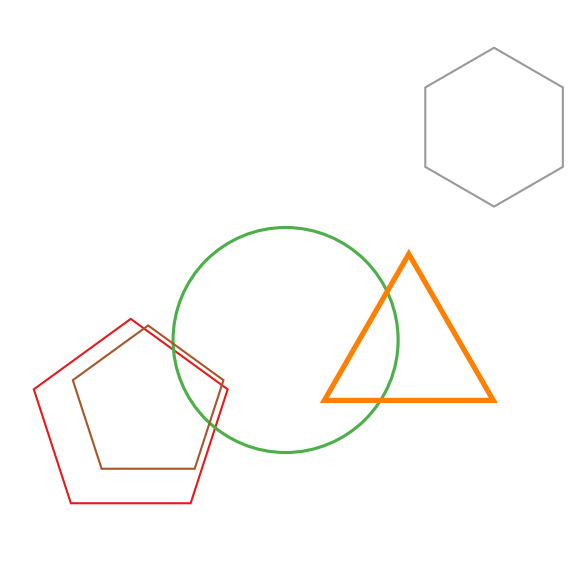[{"shape": "pentagon", "thickness": 1, "radius": 0.88, "center": [0.226, 0.27]}, {"shape": "circle", "thickness": 1.5, "radius": 0.97, "center": [0.495, 0.41]}, {"shape": "triangle", "thickness": 2.5, "radius": 0.84, "center": [0.708, 0.39]}, {"shape": "pentagon", "thickness": 1, "radius": 0.69, "center": [0.257, 0.298]}, {"shape": "hexagon", "thickness": 1, "radius": 0.69, "center": [0.856, 0.779]}]